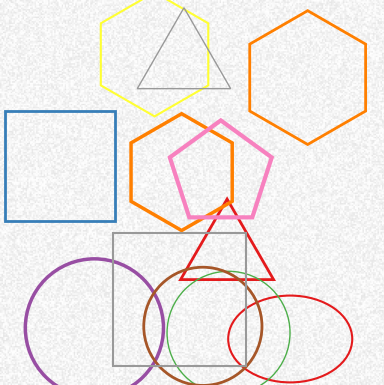[{"shape": "oval", "thickness": 1.5, "radius": 0.81, "center": [0.754, 0.12]}, {"shape": "triangle", "thickness": 2, "radius": 0.7, "center": [0.59, 0.344]}, {"shape": "square", "thickness": 2, "radius": 0.72, "center": [0.155, 0.569]}, {"shape": "circle", "thickness": 1, "radius": 0.8, "center": [0.594, 0.136]}, {"shape": "circle", "thickness": 2.5, "radius": 0.9, "center": [0.245, 0.148]}, {"shape": "hexagon", "thickness": 2, "radius": 0.87, "center": [0.799, 0.798]}, {"shape": "hexagon", "thickness": 2.5, "radius": 0.76, "center": [0.472, 0.553]}, {"shape": "hexagon", "thickness": 1.5, "radius": 0.81, "center": [0.401, 0.859]}, {"shape": "circle", "thickness": 2, "radius": 0.77, "center": [0.527, 0.152]}, {"shape": "pentagon", "thickness": 3, "radius": 0.7, "center": [0.573, 0.548]}, {"shape": "square", "thickness": 1.5, "radius": 0.86, "center": [0.466, 0.223]}, {"shape": "triangle", "thickness": 1, "radius": 0.7, "center": [0.478, 0.84]}]